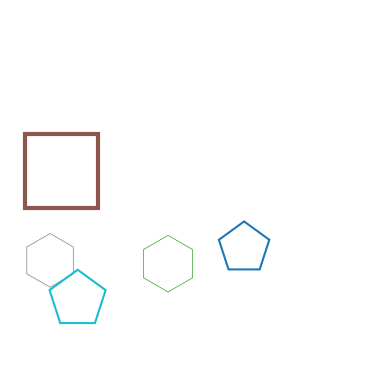[{"shape": "pentagon", "thickness": 1.5, "radius": 0.34, "center": [0.634, 0.356]}, {"shape": "hexagon", "thickness": 0.5, "radius": 0.37, "center": [0.436, 0.315]}, {"shape": "square", "thickness": 3, "radius": 0.48, "center": [0.16, 0.556]}, {"shape": "hexagon", "thickness": 0.5, "radius": 0.35, "center": [0.13, 0.324]}, {"shape": "pentagon", "thickness": 1.5, "radius": 0.38, "center": [0.202, 0.223]}]